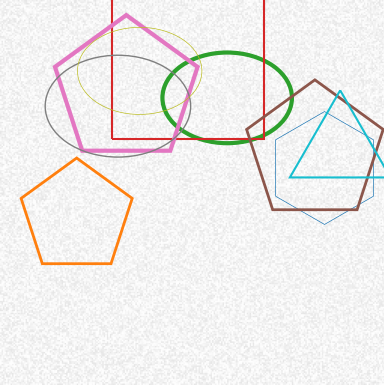[{"shape": "hexagon", "thickness": 0.5, "radius": 0.73, "center": [0.843, 0.564]}, {"shape": "pentagon", "thickness": 2, "radius": 0.76, "center": [0.199, 0.438]}, {"shape": "oval", "thickness": 3, "radius": 0.84, "center": [0.59, 0.746]}, {"shape": "square", "thickness": 1.5, "radius": 0.98, "center": [0.488, 0.836]}, {"shape": "pentagon", "thickness": 2, "radius": 0.93, "center": [0.818, 0.606]}, {"shape": "pentagon", "thickness": 3, "radius": 0.97, "center": [0.328, 0.766]}, {"shape": "oval", "thickness": 1, "radius": 0.94, "center": [0.306, 0.724]}, {"shape": "oval", "thickness": 0.5, "radius": 0.81, "center": [0.363, 0.816]}, {"shape": "triangle", "thickness": 1.5, "radius": 0.75, "center": [0.884, 0.615]}]